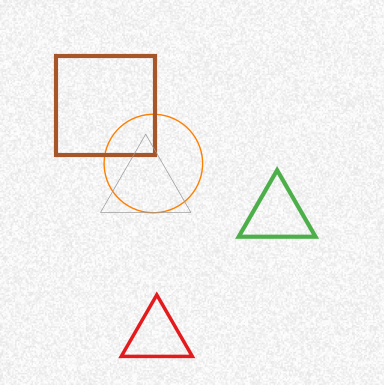[{"shape": "triangle", "thickness": 2.5, "radius": 0.53, "center": [0.407, 0.128]}, {"shape": "triangle", "thickness": 3, "radius": 0.58, "center": [0.72, 0.443]}, {"shape": "circle", "thickness": 1, "radius": 0.64, "center": [0.398, 0.575]}, {"shape": "square", "thickness": 3, "radius": 0.64, "center": [0.274, 0.726]}, {"shape": "triangle", "thickness": 0.5, "radius": 0.68, "center": [0.378, 0.516]}]